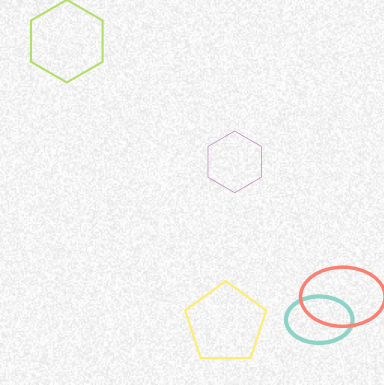[{"shape": "oval", "thickness": 3, "radius": 0.43, "center": [0.829, 0.17]}, {"shape": "oval", "thickness": 2.5, "radius": 0.55, "center": [0.89, 0.229]}, {"shape": "hexagon", "thickness": 1.5, "radius": 0.54, "center": [0.174, 0.893]}, {"shape": "hexagon", "thickness": 0.5, "radius": 0.4, "center": [0.61, 0.58]}, {"shape": "pentagon", "thickness": 1.5, "radius": 0.55, "center": [0.586, 0.16]}]